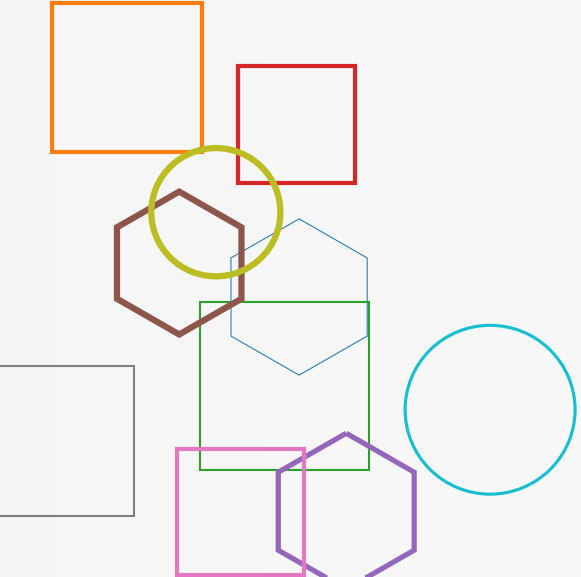[{"shape": "hexagon", "thickness": 0.5, "radius": 0.68, "center": [0.515, 0.485]}, {"shape": "square", "thickness": 2, "radius": 0.65, "center": [0.218, 0.865]}, {"shape": "square", "thickness": 1, "radius": 0.73, "center": [0.49, 0.33]}, {"shape": "square", "thickness": 2, "radius": 0.5, "center": [0.51, 0.783]}, {"shape": "hexagon", "thickness": 2.5, "radius": 0.68, "center": [0.596, 0.114]}, {"shape": "hexagon", "thickness": 3, "radius": 0.62, "center": [0.308, 0.544]}, {"shape": "square", "thickness": 2, "radius": 0.55, "center": [0.413, 0.112]}, {"shape": "square", "thickness": 1, "radius": 0.65, "center": [0.101, 0.236]}, {"shape": "circle", "thickness": 3, "radius": 0.56, "center": [0.371, 0.632]}, {"shape": "circle", "thickness": 1.5, "radius": 0.73, "center": [0.843, 0.29]}]